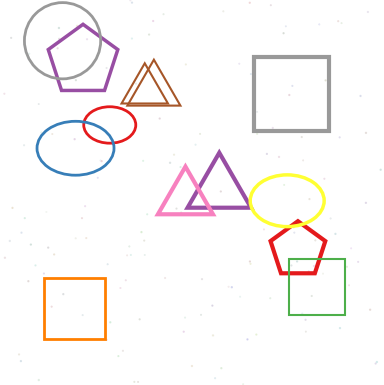[{"shape": "oval", "thickness": 2, "radius": 0.34, "center": [0.285, 0.675]}, {"shape": "pentagon", "thickness": 3, "radius": 0.37, "center": [0.774, 0.351]}, {"shape": "oval", "thickness": 2, "radius": 0.5, "center": [0.196, 0.615]}, {"shape": "square", "thickness": 1.5, "radius": 0.36, "center": [0.823, 0.255]}, {"shape": "pentagon", "thickness": 2.5, "radius": 0.47, "center": [0.216, 0.842]}, {"shape": "triangle", "thickness": 3, "radius": 0.48, "center": [0.57, 0.508]}, {"shape": "square", "thickness": 2, "radius": 0.4, "center": [0.194, 0.199]}, {"shape": "oval", "thickness": 2.5, "radius": 0.48, "center": [0.746, 0.479]}, {"shape": "triangle", "thickness": 1.5, "radius": 0.35, "center": [0.376, 0.766]}, {"shape": "triangle", "thickness": 1.5, "radius": 0.4, "center": [0.4, 0.765]}, {"shape": "triangle", "thickness": 3, "radius": 0.41, "center": [0.482, 0.485]}, {"shape": "circle", "thickness": 2, "radius": 0.5, "center": [0.162, 0.894]}, {"shape": "square", "thickness": 3, "radius": 0.48, "center": [0.758, 0.756]}]